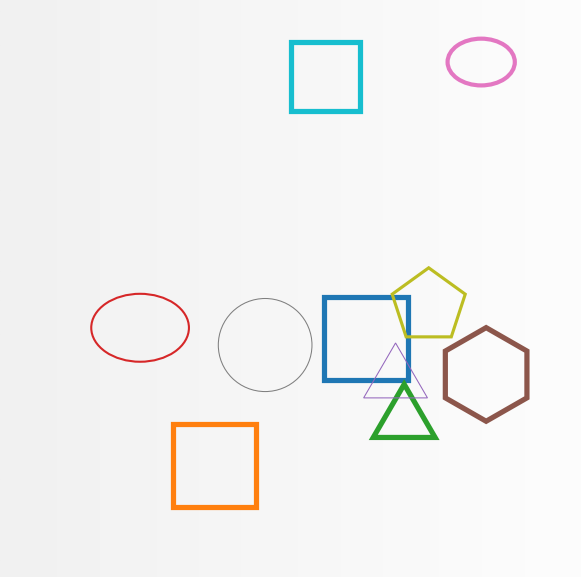[{"shape": "square", "thickness": 2.5, "radius": 0.36, "center": [0.63, 0.413]}, {"shape": "square", "thickness": 2.5, "radius": 0.36, "center": [0.369, 0.193]}, {"shape": "triangle", "thickness": 2.5, "radius": 0.31, "center": [0.695, 0.272]}, {"shape": "oval", "thickness": 1, "radius": 0.42, "center": [0.241, 0.432]}, {"shape": "triangle", "thickness": 0.5, "radius": 0.32, "center": [0.681, 0.342]}, {"shape": "hexagon", "thickness": 2.5, "radius": 0.41, "center": [0.836, 0.351]}, {"shape": "oval", "thickness": 2, "radius": 0.29, "center": [0.828, 0.892]}, {"shape": "circle", "thickness": 0.5, "radius": 0.4, "center": [0.456, 0.402]}, {"shape": "pentagon", "thickness": 1.5, "radius": 0.33, "center": [0.738, 0.469]}, {"shape": "square", "thickness": 2.5, "radius": 0.3, "center": [0.56, 0.866]}]